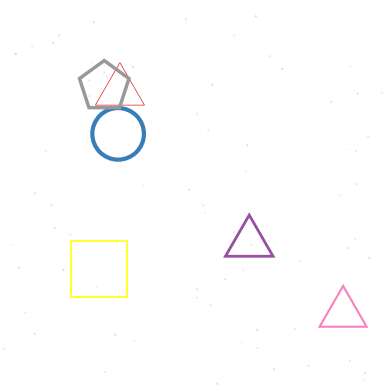[{"shape": "triangle", "thickness": 0.5, "radius": 0.37, "center": [0.311, 0.764]}, {"shape": "circle", "thickness": 3, "radius": 0.34, "center": [0.307, 0.652]}, {"shape": "triangle", "thickness": 2, "radius": 0.36, "center": [0.647, 0.37]}, {"shape": "square", "thickness": 1.5, "radius": 0.36, "center": [0.257, 0.302]}, {"shape": "triangle", "thickness": 1.5, "radius": 0.35, "center": [0.891, 0.187]}, {"shape": "pentagon", "thickness": 2.5, "radius": 0.34, "center": [0.271, 0.775]}]